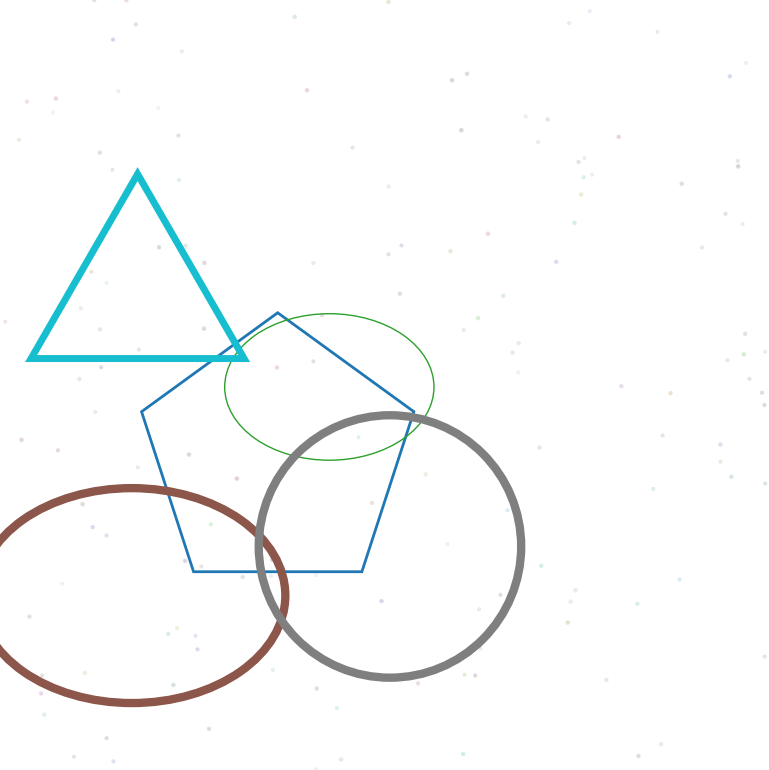[{"shape": "pentagon", "thickness": 1, "radius": 0.93, "center": [0.361, 0.408]}, {"shape": "oval", "thickness": 0.5, "radius": 0.68, "center": [0.428, 0.497]}, {"shape": "oval", "thickness": 3, "radius": 1.0, "center": [0.171, 0.227]}, {"shape": "circle", "thickness": 3, "radius": 0.85, "center": [0.506, 0.29]}, {"shape": "triangle", "thickness": 2.5, "radius": 0.8, "center": [0.179, 0.614]}]